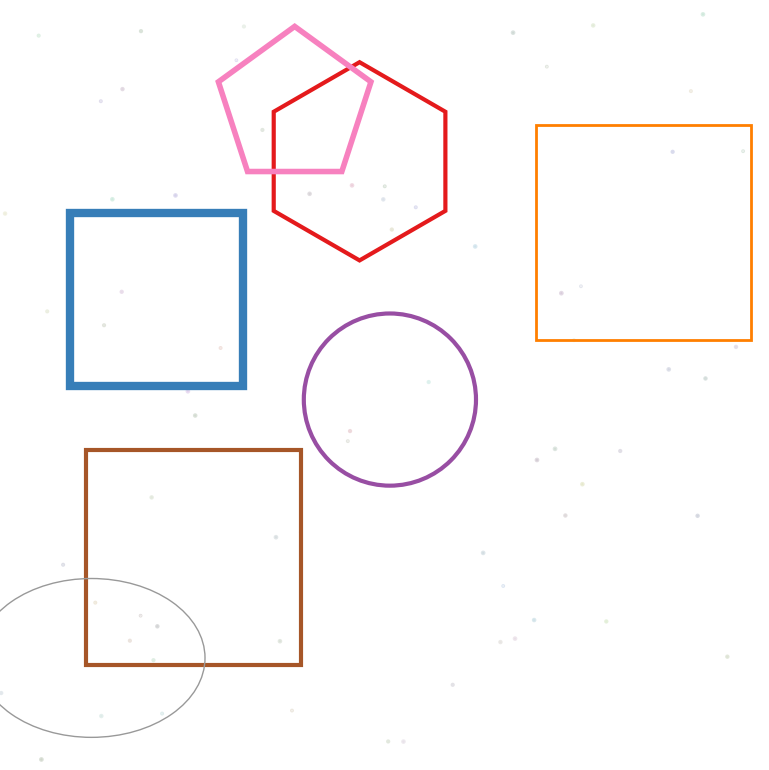[{"shape": "hexagon", "thickness": 1.5, "radius": 0.64, "center": [0.467, 0.791]}, {"shape": "square", "thickness": 3, "radius": 0.56, "center": [0.203, 0.611]}, {"shape": "circle", "thickness": 1.5, "radius": 0.56, "center": [0.506, 0.481]}, {"shape": "square", "thickness": 1, "radius": 0.7, "center": [0.836, 0.698]}, {"shape": "square", "thickness": 1.5, "radius": 0.7, "center": [0.251, 0.276]}, {"shape": "pentagon", "thickness": 2, "radius": 0.52, "center": [0.383, 0.862]}, {"shape": "oval", "thickness": 0.5, "radius": 0.74, "center": [0.119, 0.146]}]